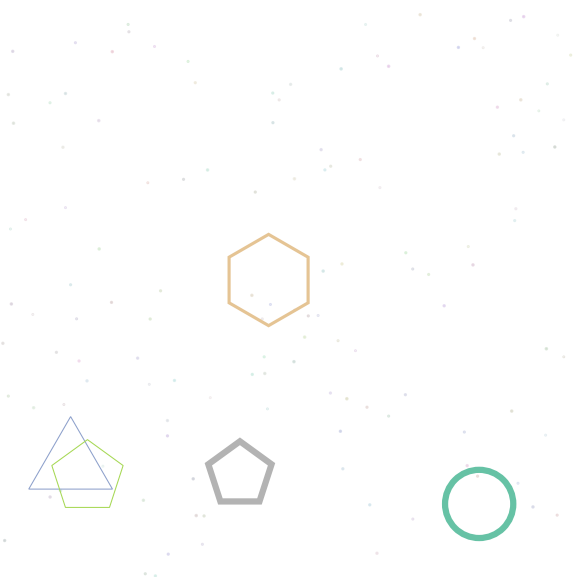[{"shape": "circle", "thickness": 3, "radius": 0.3, "center": [0.83, 0.127]}, {"shape": "triangle", "thickness": 0.5, "radius": 0.42, "center": [0.122, 0.194]}, {"shape": "pentagon", "thickness": 0.5, "radius": 0.32, "center": [0.151, 0.173]}, {"shape": "hexagon", "thickness": 1.5, "radius": 0.39, "center": [0.465, 0.514]}, {"shape": "pentagon", "thickness": 3, "radius": 0.29, "center": [0.415, 0.177]}]